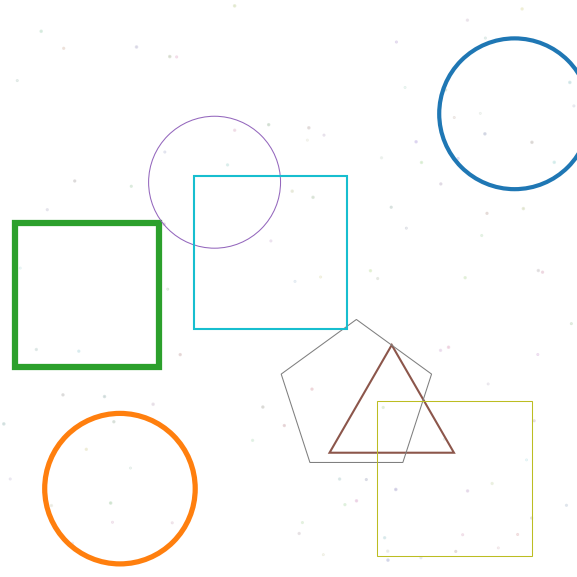[{"shape": "circle", "thickness": 2, "radius": 0.65, "center": [0.891, 0.802]}, {"shape": "circle", "thickness": 2.5, "radius": 0.65, "center": [0.208, 0.153]}, {"shape": "square", "thickness": 3, "radius": 0.62, "center": [0.15, 0.488]}, {"shape": "circle", "thickness": 0.5, "radius": 0.57, "center": [0.372, 0.684]}, {"shape": "triangle", "thickness": 1, "radius": 0.62, "center": [0.678, 0.277]}, {"shape": "pentagon", "thickness": 0.5, "radius": 0.68, "center": [0.617, 0.309]}, {"shape": "square", "thickness": 0.5, "radius": 0.67, "center": [0.787, 0.171]}, {"shape": "square", "thickness": 1, "radius": 0.66, "center": [0.468, 0.562]}]